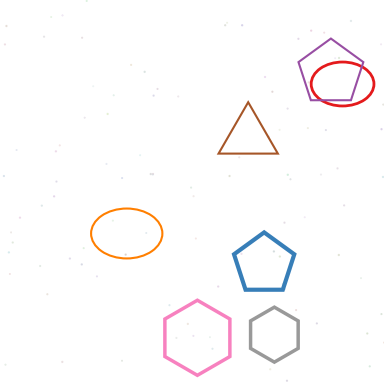[{"shape": "oval", "thickness": 2, "radius": 0.41, "center": [0.89, 0.782]}, {"shape": "pentagon", "thickness": 3, "radius": 0.41, "center": [0.686, 0.314]}, {"shape": "pentagon", "thickness": 1.5, "radius": 0.44, "center": [0.859, 0.811]}, {"shape": "oval", "thickness": 1.5, "radius": 0.46, "center": [0.329, 0.394]}, {"shape": "triangle", "thickness": 1.5, "radius": 0.44, "center": [0.645, 0.646]}, {"shape": "hexagon", "thickness": 2.5, "radius": 0.49, "center": [0.513, 0.123]}, {"shape": "hexagon", "thickness": 2.5, "radius": 0.36, "center": [0.713, 0.131]}]